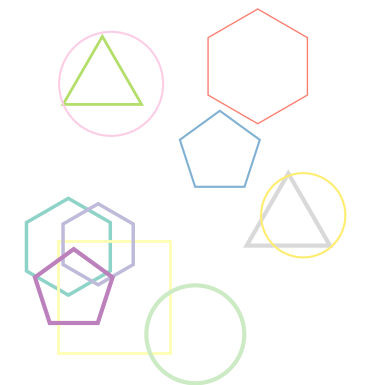[{"shape": "hexagon", "thickness": 2.5, "radius": 0.63, "center": [0.178, 0.359]}, {"shape": "square", "thickness": 2, "radius": 0.73, "center": [0.297, 0.228]}, {"shape": "hexagon", "thickness": 2.5, "radius": 0.53, "center": [0.255, 0.366]}, {"shape": "hexagon", "thickness": 1, "radius": 0.74, "center": [0.669, 0.828]}, {"shape": "pentagon", "thickness": 1.5, "radius": 0.55, "center": [0.571, 0.603]}, {"shape": "triangle", "thickness": 2, "radius": 0.59, "center": [0.266, 0.788]}, {"shape": "circle", "thickness": 1.5, "radius": 0.68, "center": [0.289, 0.782]}, {"shape": "triangle", "thickness": 3, "radius": 0.62, "center": [0.749, 0.425]}, {"shape": "pentagon", "thickness": 3, "radius": 0.53, "center": [0.192, 0.247]}, {"shape": "circle", "thickness": 3, "radius": 0.64, "center": [0.507, 0.132]}, {"shape": "circle", "thickness": 1.5, "radius": 0.55, "center": [0.788, 0.441]}]